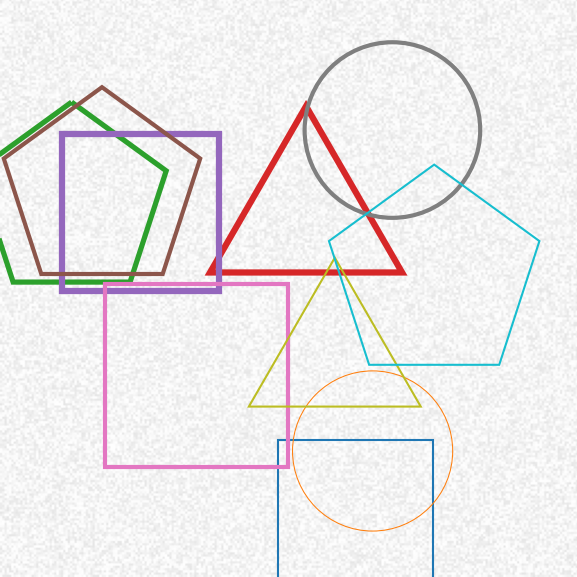[{"shape": "square", "thickness": 1, "radius": 0.67, "center": [0.616, 0.103]}, {"shape": "circle", "thickness": 0.5, "radius": 0.69, "center": [0.645, 0.218]}, {"shape": "pentagon", "thickness": 2.5, "radius": 0.86, "center": [0.124, 0.65]}, {"shape": "triangle", "thickness": 3, "radius": 0.96, "center": [0.53, 0.623]}, {"shape": "square", "thickness": 3, "radius": 0.68, "center": [0.243, 0.63]}, {"shape": "pentagon", "thickness": 2, "radius": 0.89, "center": [0.177, 0.669]}, {"shape": "square", "thickness": 2, "radius": 0.79, "center": [0.34, 0.349]}, {"shape": "circle", "thickness": 2, "radius": 0.76, "center": [0.679, 0.774]}, {"shape": "triangle", "thickness": 1, "radius": 0.86, "center": [0.58, 0.381]}, {"shape": "pentagon", "thickness": 1, "radius": 0.96, "center": [0.752, 0.522]}]